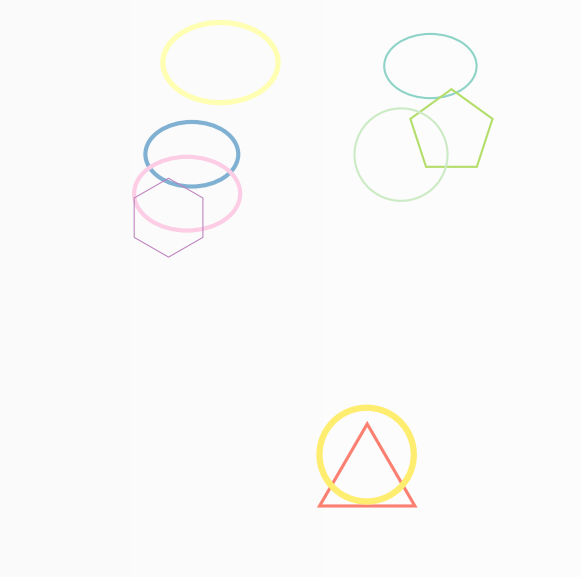[{"shape": "oval", "thickness": 1, "radius": 0.4, "center": [0.74, 0.885]}, {"shape": "oval", "thickness": 2.5, "radius": 0.5, "center": [0.379, 0.891]}, {"shape": "triangle", "thickness": 1.5, "radius": 0.47, "center": [0.632, 0.17]}, {"shape": "oval", "thickness": 2, "radius": 0.4, "center": [0.33, 0.732]}, {"shape": "pentagon", "thickness": 1, "radius": 0.37, "center": [0.777, 0.77]}, {"shape": "oval", "thickness": 2, "radius": 0.46, "center": [0.322, 0.664]}, {"shape": "hexagon", "thickness": 0.5, "radius": 0.34, "center": [0.29, 0.622]}, {"shape": "circle", "thickness": 1, "radius": 0.4, "center": [0.69, 0.731]}, {"shape": "circle", "thickness": 3, "radius": 0.41, "center": [0.631, 0.212]}]